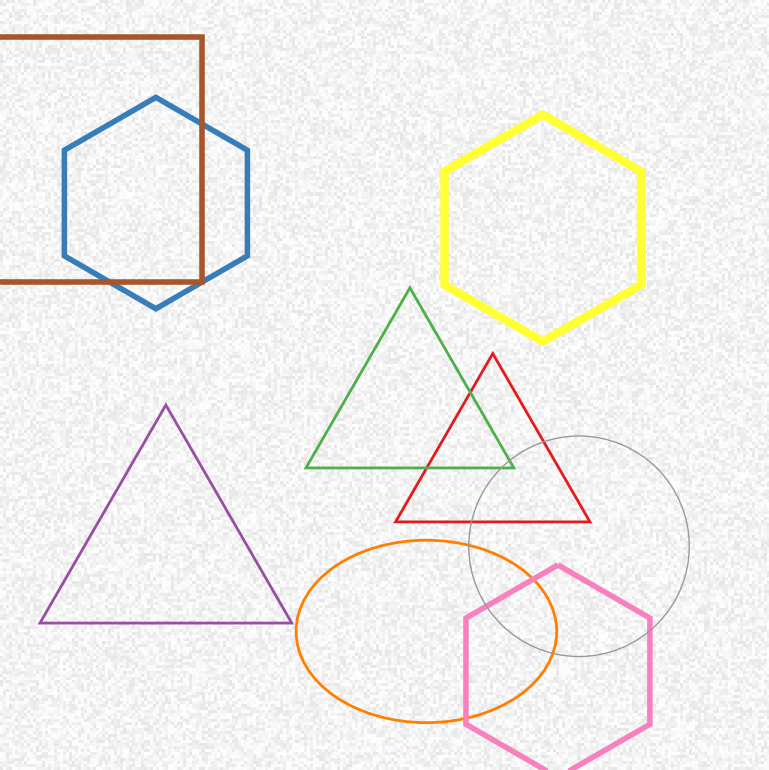[{"shape": "triangle", "thickness": 1, "radius": 0.73, "center": [0.64, 0.395]}, {"shape": "hexagon", "thickness": 2, "radius": 0.69, "center": [0.202, 0.736]}, {"shape": "triangle", "thickness": 1, "radius": 0.78, "center": [0.532, 0.47]}, {"shape": "triangle", "thickness": 1, "radius": 0.94, "center": [0.215, 0.285]}, {"shape": "oval", "thickness": 1, "radius": 0.85, "center": [0.554, 0.18]}, {"shape": "hexagon", "thickness": 3, "radius": 0.74, "center": [0.705, 0.704]}, {"shape": "square", "thickness": 2, "radius": 0.8, "center": [0.102, 0.793]}, {"shape": "hexagon", "thickness": 2, "radius": 0.69, "center": [0.725, 0.128]}, {"shape": "circle", "thickness": 0.5, "radius": 0.72, "center": [0.752, 0.291]}]